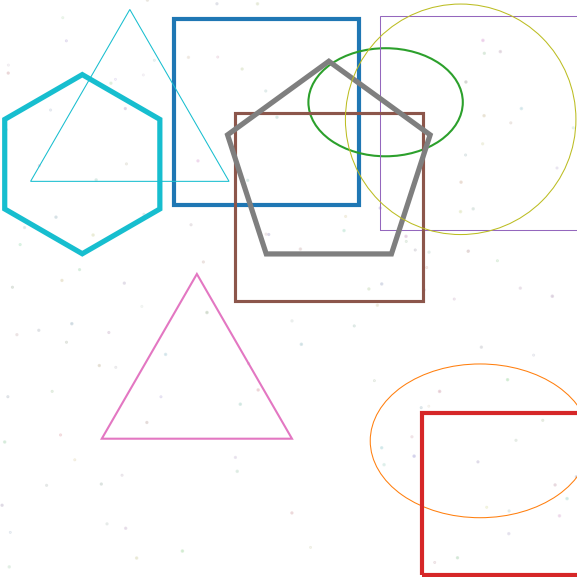[{"shape": "square", "thickness": 2, "radius": 0.8, "center": [0.461, 0.805]}, {"shape": "oval", "thickness": 0.5, "radius": 0.95, "center": [0.831, 0.236]}, {"shape": "oval", "thickness": 1, "radius": 0.67, "center": [0.668, 0.822]}, {"shape": "square", "thickness": 2, "radius": 0.7, "center": [0.87, 0.144]}, {"shape": "square", "thickness": 0.5, "radius": 0.93, "center": [0.844, 0.786]}, {"shape": "square", "thickness": 1.5, "radius": 0.81, "center": [0.57, 0.641]}, {"shape": "triangle", "thickness": 1, "radius": 0.95, "center": [0.341, 0.335]}, {"shape": "pentagon", "thickness": 2.5, "radius": 0.92, "center": [0.569, 0.709]}, {"shape": "circle", "thickness": 0.5, "radius": 1.0, "center": [0.798, 0.793]}, {"shape": "triangle", "thickness": 0.5, "radius": 0.99, "center": [0.225, 0.784]}, {"shape": "hexagon", "thickness": 2.5, "radius": 0.78, "center": [0.142, 0.715]}]